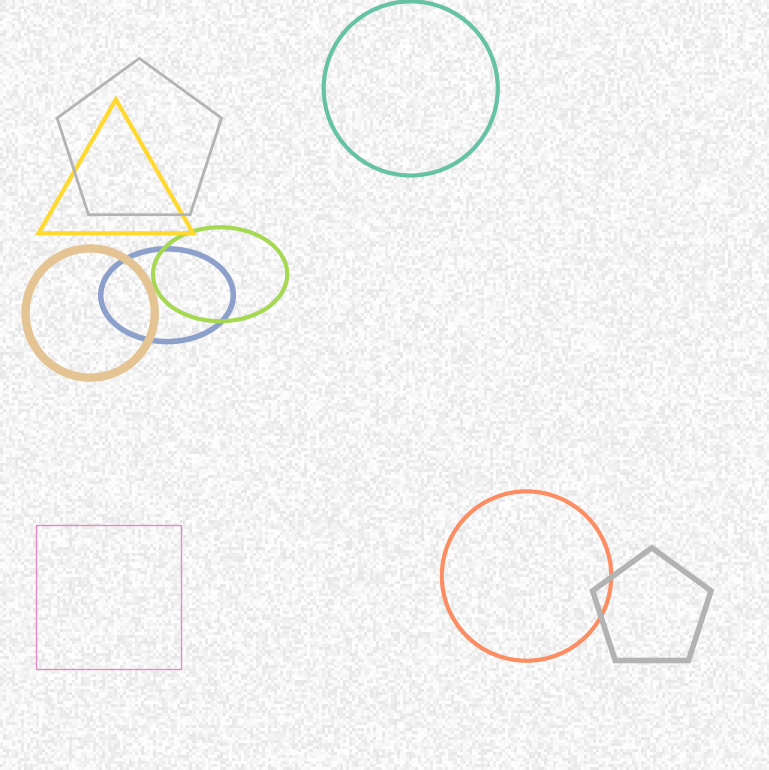[{"shape": "circle", "thickness": 1.5, "radius": 0.57, "center": [0.533, 0.885]}, {"shape": "circle", "thickness": 1.5, "radius": 0.55, "center": [0.684, 0.252]}, {"shape": "oval", "thickness": 2, "radius": 0.43, "center": [0.217, 0.617]}, {"shape": "square", "thickness": 0.5, "radius": 0.47, "center": [0.141, 0.225]}, {"shape": "oval", "thickness": 1.5, "radius": 0.44, "center": [0.286, 0.644]}, {"shape": "triangle", "thickness": 1.5, "radius": 0.58, "center": [0.15, 0.755]}, {"shape": "circle", "thickness": 3, "radius": 0.42, "center": [0.117, 0.593]}, {"shape": "pentagon", "thickness": 1, "radius": 0.56, "center": [0.181, 0.812]}, {"shape": "pentagon", "thickness": 2, "radius": 0.4, "center": [0.847, 0.208]}]